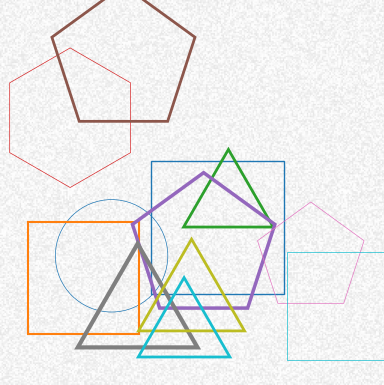[{"shape": "circle", "thickness": 0.5, "radius": 0.73, "center": [0.29, 0.336]}, {"shape": "square", "thickness": 1, "radius": 0.87, "center": [0.565, 0.41]}, {"shape": "square", "thickness": 1.5, "radius": 0.72, "center": [0.217, 0.277]}, {"shape": "triangle", "thickness": 2, "radius": 0.67, "center": [0.593, 0.477]}, {"shape": "hexagon", "thickness": 0.5, "radius": 0.91, "center": [0.182, 0.694]}, {"shape": "pentagon", "thickness": 2.5, "radius": 0.97, "center": [0.529, 0.357]}, {"shape": "pentagon", "thickness": 2, "radius": 0.98, "center": [0.321, 0.843]}, {"shape": "pentagon", "thickness": 0.5, "radius": 0.73, "center": [0.807, 0.33]}, {"shape": "triangle", "thickness": 3, "radius": 0.9, "center": [0.357, 0.187]}, {"shape": "triangle", "thickness": 2, "radius": 0.79, "center": [0.498, 0.22]}, {"shape": "square", "thickness": 0.5, "radius": 0.7, "center": [0.885, 0.206]}, {"shape": "triangle", "thickness": 2, "radius": 0.69, "center": [0.478, 0.141]}]